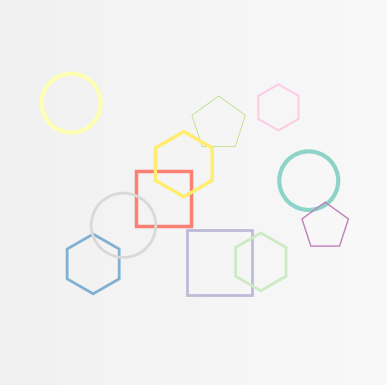[{"shape": "circle", "thickness": 3, "radius": 0.38, "center": [0.797, 0.531]}, {"shape": "circle", "thickness": 3, "radius": 0.38, "center": [0.184, 0.732]}, {"shape": "square", "thickness": 2, "radius": 0.42, "center": [0.567, 0.318]}, {"shape": "square", "thickness": 2.5, "radius": 0.36, "center": [0.423, 0.485]}, {"shape": "hexagon", "thickness": 2, "radius": 0.39, "center": [0.24, 0.314]}, {"shape": "pentagon", "thickness": 0.5, "radius": 0.36, "center": [0.564, 0.678]}, {"shape": "hexagon", "thickness": 1.5, "radius": 0.3, "center": [0.719, 0.721]}, {"shape": "circle", "thickness": 2, "radius": 0.42, "center": [0.319, 0.415]}, {"shape": "pentagon", "thickness": 1, "radius": 0.32, "center": [0.839, 0.412]}, {"shape": "hexagon", "thickness": 2, "radius": 0.37, "center": [0.673, 0.32]}, {"shape": "hexagon", "thickness": 2.5, "radius": 0.42, "center": [0.474, 0.574]}]